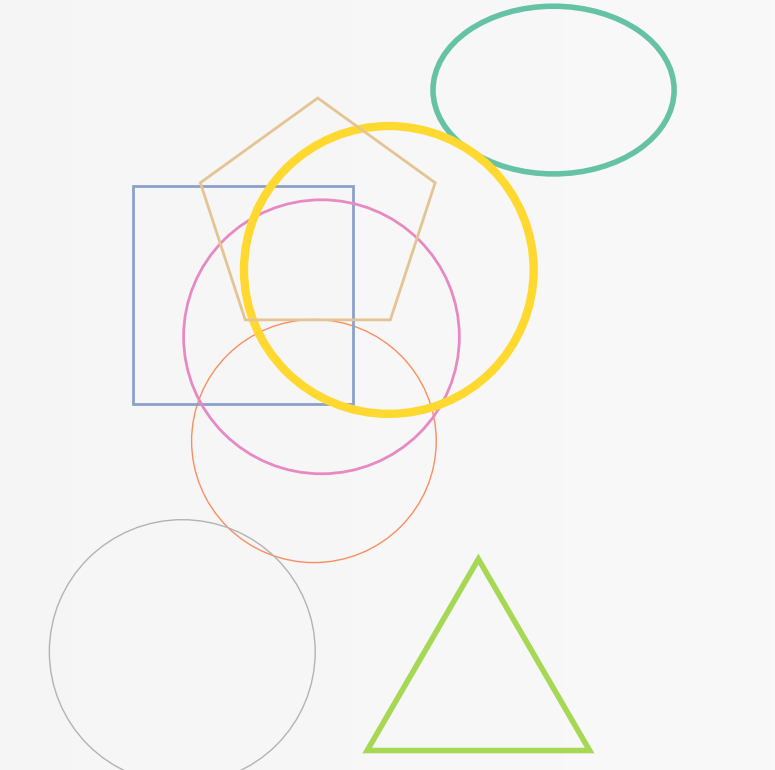[{"shape": "oval", "thickness": 2, "radius": 0.78, "center": [0.714, 0.883]}, {"shape": "circle", "thickness": 0.5, "radius": 0.79, "center": [0.405, 0.427]}, {"shape": "square", "thickness": 1, "radius": 0.71, "center": [0.314, 0.617]}, {"shape": "circle", "thickness": 1, "radius": 0.89, "center": [0.415, 0.563]}, {"shape": "triangle", "thickness": 2, "radius": 0.83, "center": [0.617, 0.108]}, {"shape": "circle", "thickness": 3, "radius": 0.93, "center": [0.502, 0.649]}, {"shape": "pentagon", "thickness": 1, "radius": 0.8, "center": [0.41, 0.713]}, {"shape": "circle", "thickness": 0.5, "radius": 0.86, "center": [0.235, 0.154]}]